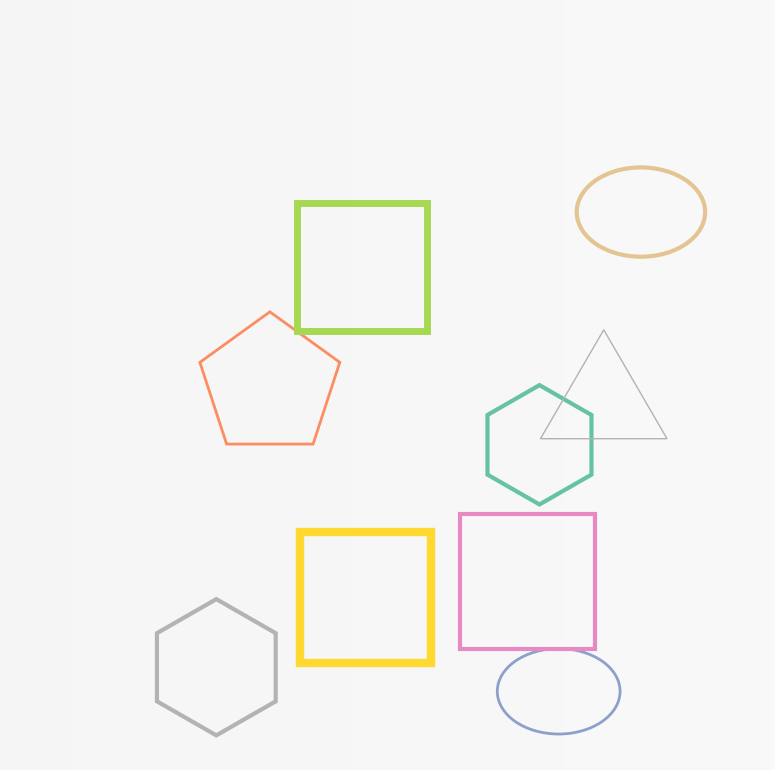[{"shape": "hexagon", "thickness": 1.5, "radius": 0.39, "center": [0.696, 0.422]}, {"shape": "pentagon", "thickness": 1, "radius": 0.47, "center": [0.348, 0.5]}, {"shape": "oval", "thickness": 1, "radius": 0.4, "center": [0.721, 0.102]}, {"shape": "square", "thickness": 1.5, "radius": 0.44, "center": [0.681, 0.245]}, {"shape": "square", "thickness": 2.5, "radius": 0.42, "center": [0.467, 0.653]}, {"shape": "square", "thickness": 3, "radius": 0.42, "center": [0.472, 0.224]}, {"shape": "oval", "thickness": 1.5, "radius": 0.41, "center": [0.827, 0.725]}, {"shape": "hexagon", "thickness": 1.5, "radius": 0.44, "center": [0.279, 0.133]}, {"shape": "triangle", "thickness": 0.5, "radius": 0.47, "center": [0.779, 0.477]}]